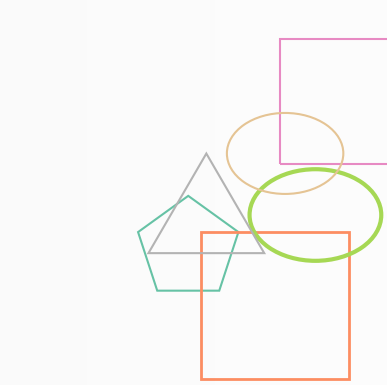[{"shape": "pentagon", "thickness": 1.5, "radius": 0.68, "center": [0.486, 0.355]}, {"shape": "square", "thickness": 2, "radius": 0.95, "center": [0.709, 0.206]}, {"shape": "square", "thickness": 1.5, "radius": 0.81, "center": [0.885, 0.736]}, {"shape": "oval", "thickness": 3, "radius": 0.85, "center": [0.814, 0.442]}, {"shape": "oval", "thickness": 1.5, "radius": 0.75, "center": [0.736, 0.601]}, {"shape": "triangle", "thickness": 1.5, "radius": 0.86, "center": [0.532, 0.429]}]